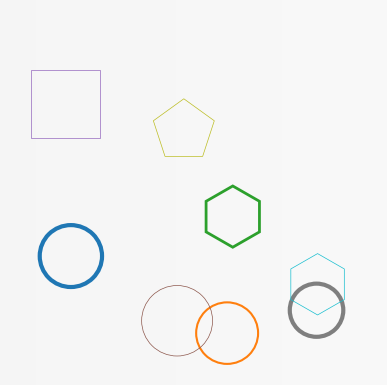[{"shape": "circle", "thickness": 3, "radius": 0.4, "center": [0.183, 0.335]}, {"shape": "circle", "thickness": 1.5, "radius": 0.4, "center": [0.586, 0.135]}, {"shape": "hexagon", "thickness": 2, "radius": 0.4, "center": [0.601, 0.437]}, {"shape": "square", "thickness": 0.5, "radius": 0.44, "center": [0.17, 0.731]}, {"shape": "circle", "thickness": 0.5, "radius": 0.46, "center": [0.457, 0.167]}, {"shape": "circle", "thickness": 3, "radius": 0.35, "center": [0.817, 0.194]}, {"shape": "pentagon", "thickness": 0.5, "radius": 0.41, "center": [0.474, 0.661]}, {"shape": "hexagon", "thickness": 0.5, "radius": 0.4, "center": [0.82, 0.262]}]